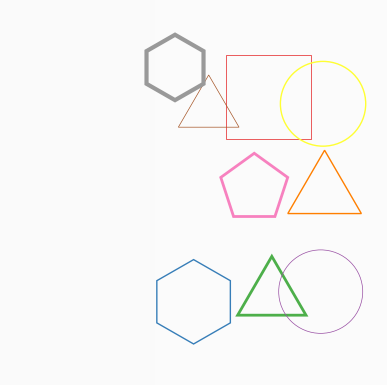[{"shape": "square", "thickness": 0.5, "radius": 0.55, "center": [0.693, 0.748]}, {"shape": "hexagon", "thickness": 1, "radius": 0.55, "center": [0.5, 0.216]}, {"shape": "triangle", "thickness": 2, "radius": 0.51, "center": [0.701, 0.232]}, {"shape": "circle", "thickness": 0.5, "radius": 0.54, "center": [0.828, 0.243]}, {"shape": "triangle", "thickness": 1, "radius": 0.55, "center": [0.838, 0.5]}, {"shape": "circle", "thickness": 1, "radius": 0.55, "center": [0.834, 0.73]}, {"shape": "triangle", "thickness": 0.5, "radius": 0.45, "center": [0.539, 0.715]}, {"shape": "pentagon", "thickness": 2, "radius": 0.45, "center": [0.656, 0.511]}, {"shape": "hexagon", "thickness": 3, "radius": 0.42, "center": [0.452, 0.825]}]